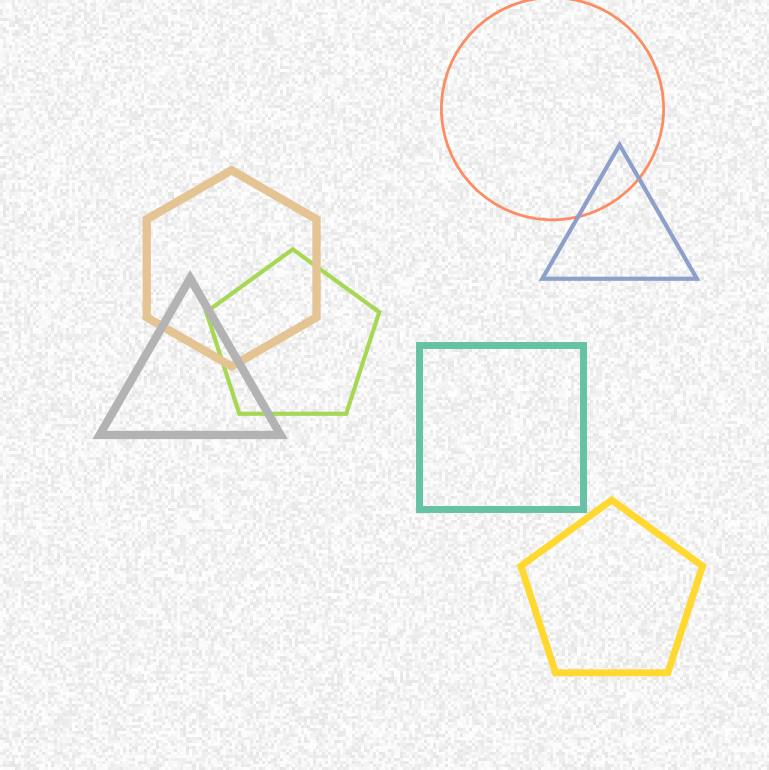[{"shape": "square", "thickness": 2.5, "radius": 0.53, "center": [0.651, 0.446]}, {"shape": "circle", "thickness": 1, "radius": 0.72, "center": [0.718, 0.859]}, {"shape": "triangle", "thickness": 1.5, "radius": 0.58, "center": [0.805, 0.696]}, {"shape": "pentagon", "thickness": 1.5, "radius": 0.59, "center": [0.38, 0.558]}, {"shape": "pentagon", "thickness": 2.5, "radius": 0.62, "center": [0.794, 0.227]}, {"shape": "hexagon", "thickness": 3, "radius": 0.64, "center": [0.301, 0.652]}, {"shape": "triangle", "thickness": 3, "radius": 0.68, "center": [0.247, 0.503]}]